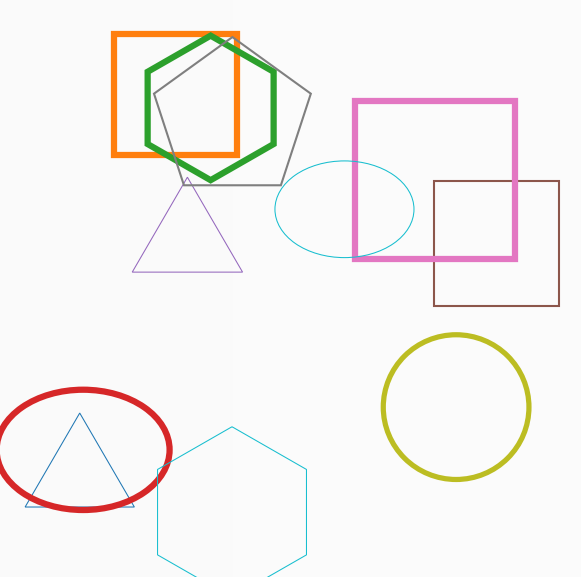[{"shape": "triangle", "thickness": 0.5, "radius": 0.54, "center": [0.137, 0.175]}, {"shape": "square", "thickness": 3, "radius": 0.53, "center": [0.302, 0.836]}, {"shape": "hexagon", "thickness": 3, "radius": 0.63, "center": [0.362, 0.812]}, {"shape": "oval", "thickness": 3, "radius": 0.74, "center": [0.143, 0.22]}, {"shape": "triangle", "thickness": 0.5, "radius": 0.55, "center": [0.322, 0.583]}, {"shape": "square", "thickness": 1, "radius": 0.54, "center": [0.854, 0.578]}, {"shape": "square", "thickness": 3, "radius": 0.69, "center": [0.749, 0.687]}, {"shape": "pentagon", "thickness": 1, "radius": 0.71, "center": [0.4, 0.793]}, {"shape": "circle", "thickness": 2.5, "radius": 0.63, "center": [0.785, 0.294]}, {"shape": "oval", "thickness": 0.5, "radius": 0.6, "center": [0.593, 0.637]}, {"shape": "hexagon", "thickness": 0.5, "radius": 0.74, "center": [0.399, 0.112]}]